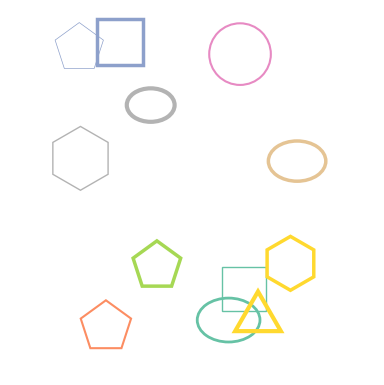[{"shape": "square", "thickness": 1, "radius": 0.29, "center": [0.633, 0.249]}, {"shape": "oval", "thickness": 2, "radius": 0.41, "center": [0.594, 0.169]}, {"shape": "pentagon", "thickness": 1.5, "radius": 0.34, "center": [0.275, 0.151]}, {"shape": "square", "thickness": 2.5, "radius": 0.3, "center": [0.312, 0.891]}, {"shape": "pentagon", "thickness": 0.5, "radius": 0.33, "center": [0.206, 0.875]}, {"shape": "circle", "thickness": 1.5, "radius": 0.4, "center": [0.623, 0.859]}, {"shape": "pentagon", "thickness": 2.5, "radius": 0.32, "center": [0.408, 0.309]}, {"shape": "hexagon", "thickness": 2.5, "radius": 0.35, "center": [0.754, 0.316]}, {"shape": "triangle", "thickness": 3, "radius": 0.34, "center": [0.67, 0.174]}, {"shape": "oval", "thickness": 2.5, "radius": 0.37, "center": [0.772, 0.582]}, {"shape": "hexagon", "thickness": 1, "radius": 0.41, "center": [0.209, 0.589]}, {"shape": "oval", "thickness": 3, "radius": 0.31, "center": [0.391, 0.727]}]